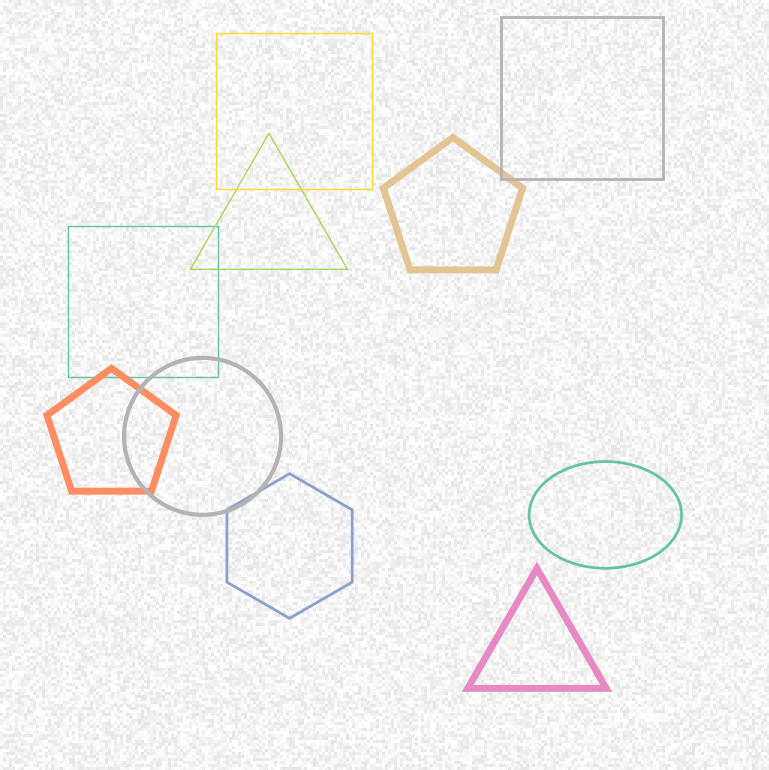[{"shape": "square", "thickness": 0.5, "radius": 0.49, "center": [0.186, 0.608]}, {"shape": "oval", "thickness": 1, "radius": 0.49, "center": [0.786, 0.331]}, {"shape": "pentagon", "thickness": 2.5, "radius": 0.44, "center": [0.145, 0.433]}, {"shape": "hexagon", "thickness": 1, "radius": 0.47, "center": [0.376, 0.291]}, {"shape": "triangle", "thickness": 2.5, "radius": 0.52, "center": [0.697, 0.158]}, {"shape": "triangle", "thickness": 0.5, "radius": 0.59, "center": [0.349, 0.709]}, {"shape": "square", "thickness": 0.5, "radius": 0.51, "center": [0.382, 0.856]}, {"shape": "pentagon", "thickness": 2.5, "radius": 0.48, "center": [0.588, 0.726]}, {"shape": "square", "thickness": 1, "radius": 0.52, "center": [0.756, 0.873]}, {"shape": "circle", "thickness": 1.5, "radius": 0.51, "center": [0.263, 0.433]}]